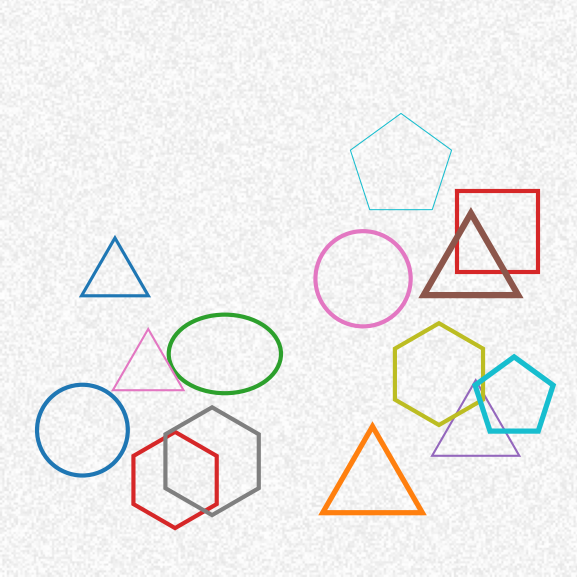[{"shape": "circle", "thickness": 2, "radius": 0.39, "center": [0.143, 0.254]}, {"shape": "triangle", "thickness": 1.5, "radius": 0.33, "center": [0.199, 0.52]}, {"shape": "triangle", "thickness": 2.5, "radius": 0.5, "center": [0.645, 0.161]}, {"shape": "oval", "thickness": 2, "radius": 0.49, "center": [0.389, 0.386]}, {"shape": "hexagon", "thickness": 2, "radius": 0.42, "center": [0.303, 0.168]}, {"shape": "square", "thickness": 2, "radius": 0.35, "center": [0.861, 0.599]}, {"shape": "triangle", "thickness": 1, "radius": 0.44, "center": [0.824, 0.253]}, {"shape": "triangle", "thickness": 3, "radius": 0.47, "center": [0.815, 0.535]}, {"shape": "circle", "thickness": 2, "radius": 0.41, "center": [0.629, 0.516]}, {"shape": "triangle", "thickness": 1, "radius": 0.35, "center": [0.257, 0.359]}, {"shape": "hexagon", "thickness": 2, "radius": 0.47, "center": [0.367, 0.2]}, {"shape": "hexagon", "thickness": 2, "radius": 0.44, "center": [0.76, 0.351]}, {"shape": "pentagon", "thickness": 2.5, "radius": 0.36, "center": [0.89, 0.31]}, {"shape": "pentagon", "thickness": 0.5, "radius": 0.46, "center": [0.694, 0.711]}]